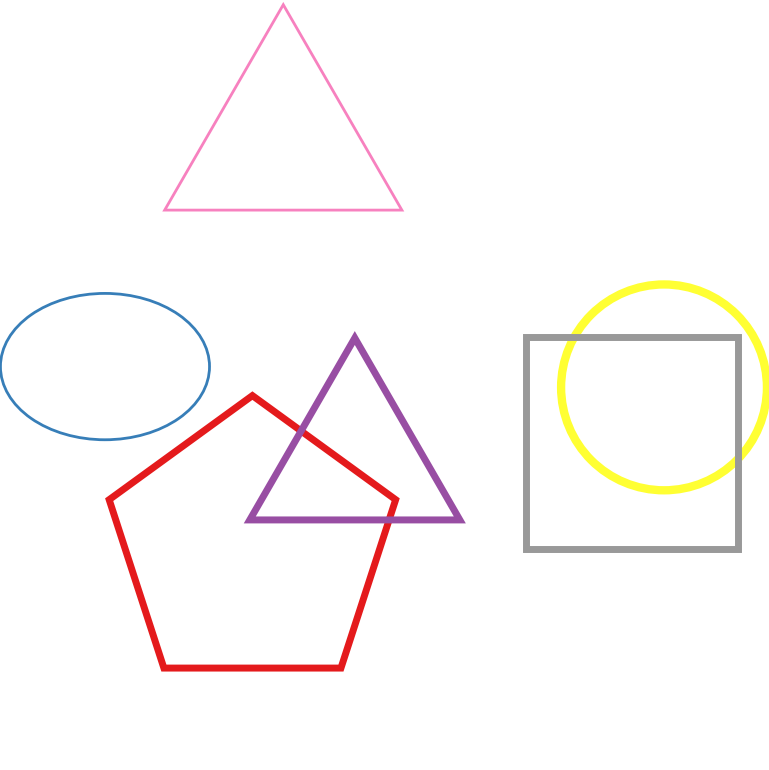[{"shape": "pentagon", "thickness": 2.5, "radius": 0.98, "center": [0.328, 0.291]}, {"shape": "oval", "thickness": 1, "radius": 0.68, "center": [0.136, 0.524]}, {"shape": "triangle", "thickness": 2.5, "radius": 0.79, "center": [0.461, 0.404]}, {"shape": "circle", "thickness": 3, "radius": 0.67, "center": [0.862, 0.497]}, {"shape": "triangle", "thickness": 1, "radius": 0.89, "center": [0.368, 0.816]}, {"shape": "square", "thickness": 2.5, "radius": 0.69, "center": [0.82, 0.425]}]